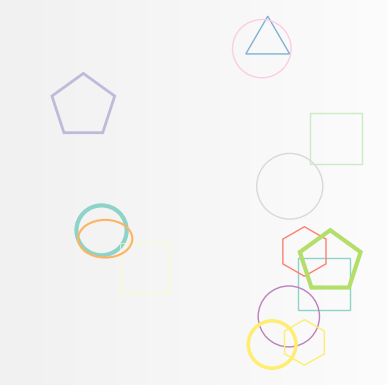[{"shape": "square", "thickness": 1, "radius": 0.34, "center": [0.837, 0.263]}, {"shape": "circle", "thickness": 3, "radius": 0.32, "center": [0.262, 0.402]}, {"shape": "square", "thickness": 0.5, "radius": 0.32, "center": [0.373, 0.304]}, {"shape": "pentagon", "thickness": 2, "radius": 0.43, "center": [0.215, 0.724]}, {"shape": "hexagon", "thickness": 1, "radius": 0.32, "center": [0.786, 0.347]}, {"shape": "triangle", "thickness": 1, "radius": 0.33, "center": [0.691, 0.893]}, {"shape": "oval", "thickness": 1.5, "radius": 0.35, "center": [0.272, 0.38]}, {"shape": "pentagon", "thickness": 3, "radius": 0.41, "center": [0.852, 0.32]}, {"shape": "circle", "thickness": 1, "radius": 0.38, "center": [0.676, 0.874]}, {"shape": "circle", "thickness": 1, "radius": 0.43, "center": [0.748, 0.516]}, {"shape": "circle", "thickness": 1, "radius": 0.4, "center": [0.745, 0.178]}, {"shape": "square", "thickness": 1, "radius": 0.33, "center": [0.866, 0.641]}, {"shape": "circle", "thickness": 2.5, "radius": 0.31, "center": [0.702, 0.105]}, {"shape": "hexagon", "thickness": 1, "radius": 0.3, "center": [0.786, 0.111]}]